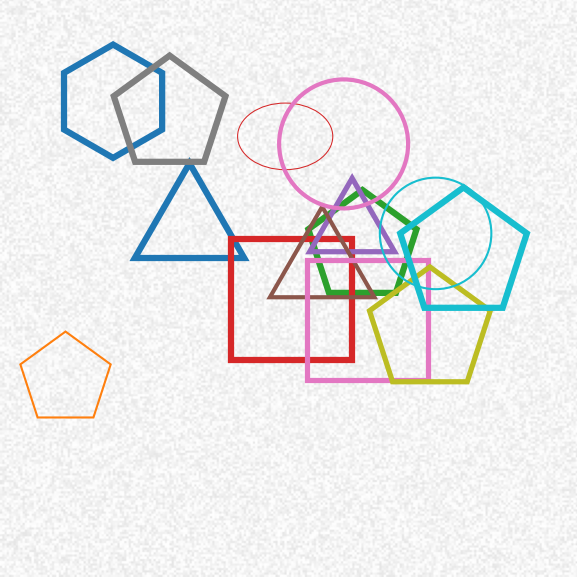[{"shape": "triangle", "thickness": 3, "radius": 0.55, "center": [0.328, 0.607]}, {"shape": "hexagon", "thickness": 3, "radius": 0.49, "center": [0.196, 0.824]}, {"shape": "pentagon", "thickness": 1, "radius": 0.41, "center": [0.113, 0.343]}, {"shape": "pentagon", "thickness": 3, "radius": 0.49, "center": [0.628, 0.572]}, {"shape": "square", "thickness": 3, "radius": 0.53, "center": [0.505, 0.48]}, {"shape": "oval", "thickness": 0.5, "radius": 0.41, "center": [0.494, 0.763]}, {"shape": "triangle", "thickness": 2.5, "radius": 0.42, "center": [0.61, 0.606]}, {"shape": "triangle", "thickness": 2, "radius": 0.52, "center": [0.558, 0.537]}, {"shape": "circle", "thickness": 2, "radius": 0.56, "center": [0.595, 0.75]}, {"shape": "square", "thickness": 2.5, "radius": 0.52, "center": [0.636, 0.445]}, {"shape": "pentagon", "thickness": 3, "radius": 0.51, "center": [0.294, 0.801]}, {"shape": "pentagon", "thickness": 2.5, "radius": 0.55, "center": [0.744, 0.427]}, {"shape": "circle", "thickness": 1, "radius": 0.48, "center": [0.754, 0.595]}, {"shape": "pentagon", "thickness": 3, "radius": 0.58, "center": [0.803, 0.559]}]